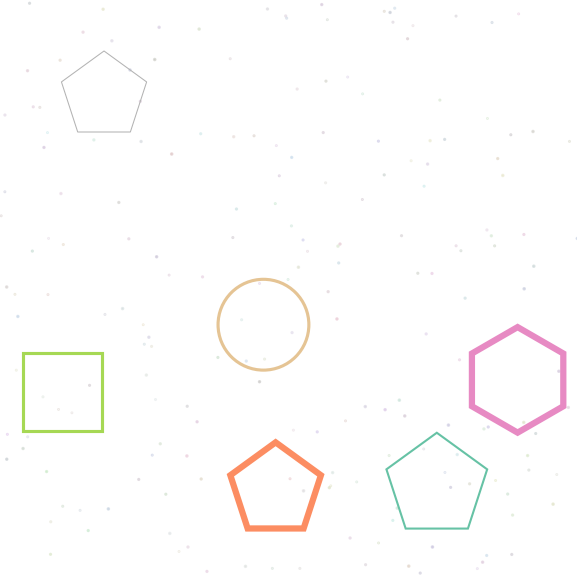[{"shape": "pentagon", "thickness": 1, "radius": 0.46, "center": [0.756, 0.158]}, {"shape": "pentagon", "thickness": 3, "radius": 0.41, "center": [0.477, 0.151]}, {"shape": "hexagon", "thickness": 3, "radius": 0.46, "center": [0.896, 0.341]}, {"shape": "square", "thickness": 1.5, "radius": 0.34, "center": [0.108, 0.32]}, {"shape": "circle", "thickness": 1.5, "radius": 0.39, "center": [0.456, 0.437]}, {"shape": "pentagon", "thickness": 0.5, "radius": 0.39, "center": [0.18, 0.833]}]